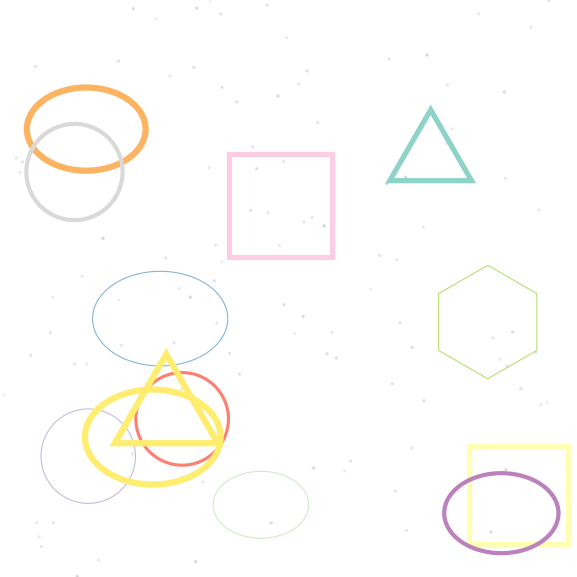[{"shape": "triangle", "thickness": 2.5, "radius": 0.41, "center": [0.746, 0.727]}, {"shape": "square", "thickness": 2.5, "radius": 0.43, "center": [0.898, 0.142]}, {"shape": "circle", "thickness": 0.5, "radius": 0.41, "center": [0.153, 0.209]}, {"shape": "circle", "thickness": 1.5, "radius": 0.4, "center": [0.315, 0.274]}, {"shape": "oval", "thickness": 0.5, "radius": 0.59, "center": [0.277, 0.447]}, {"shape": "oval", "thickness": 3, "radius": 0.51, "center": [0.149, 0.776]}, {"shape": "hexagon", "thickness": 0.5, "radius": 0.49, "center": [0.845, 0.442]}, {"shape": "square", "thickness": 2.5, "radius": 0.45, "center": [0.485, 0.644]}, {"shape": "circle", "thickness": 2, "radius": 0.42, "center": [0.129, 0.701]}, {"shape": "oval", "thickness": 2, "radius": 0.49, "center": [0.868, 0.111]}, {"shape": "oval", "thickness": 0.5, "radius": 0.41, "center": [0.452, 0.125]}, {"shape": "oval", "thickness": 3, "radius": 0.59, "center": [0.265, 0.242]}, {"shape": "triangle", "thickness": 3, "radius": 0.51, "center": [0.288, 0.283]}]